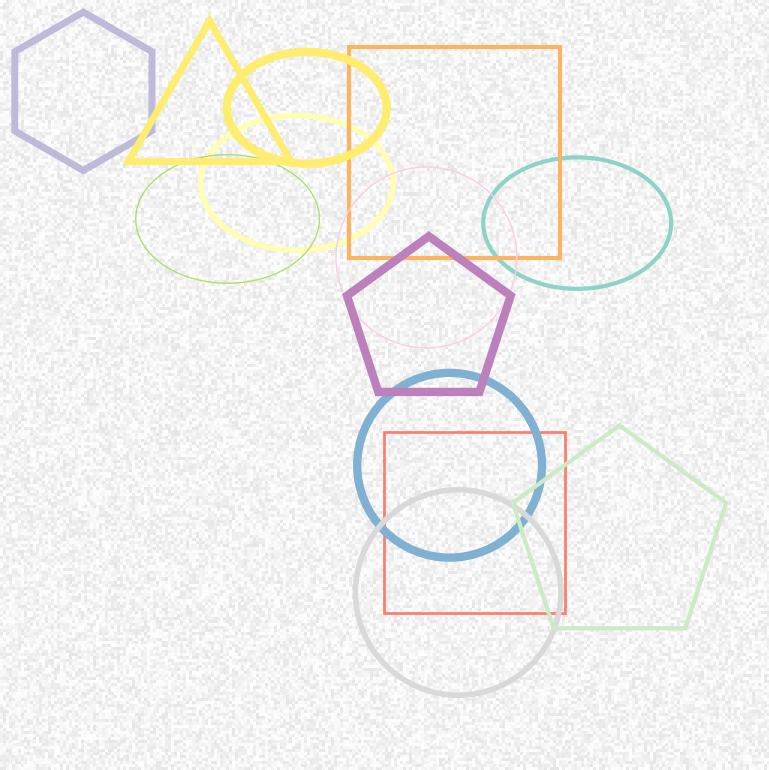[{"shape": "oval", "thickness": 1.5, "radius": 0.61, "center": [0.75, 0.71]}, {"shape": "oval", "thickness": 2, "radius": 0.62, "center": [0.386, 0.763]}, {"shape": "hexagon", "thickness": 2.5, "radius": 0.51, "center": [0.108, 0.881]}, {"shape": "square", "thickness": 1, "radius": 0.59, "center": [0.617, 0.322]}, {"shape": "circle", "thickness": 3, "radius": 0.6, "center": [0.584, 0.396]}, {"shape": "square", "thickness": 1.5, "radius": 0.69, "center": [0.591, 0.802]}, {"shape": "oval", "thickness": 0.5, "radius": 0.6, "center": [0.296, 0.716]}, {"shape": "circle", "thickness": 0.5, "radius": 0.59, "center": [0.554, 0.666]}, {"shape": "circle", "thickness": 2, "radius": 0.67, "center": [0.595, 0.231]}, {"shape": "pentagon", "thickness": 3, "radius": 0.56, "center": [0.557, 0.581]}, {"shape": "pentagon", "thickness": 1.5, "radius": 0.73, "center": [0.804, 0.302]}, {"shape": "triangle", "thickness": 2.5, "radius": 0.61, "center": [0.272, 0.851]}, {"shape": "oval", "thickness": 3, "radius": 0.52, "center": [0.399, 0.86]}]